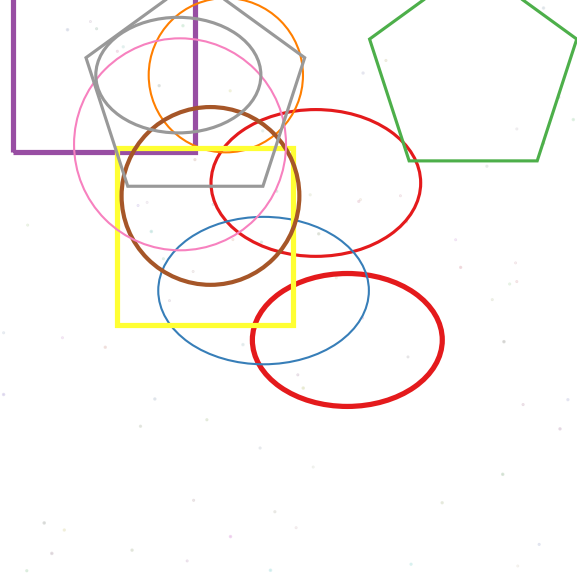[{"shape": "oval", "thickness": 2.5, "radius": 0.82, "center": [0.601, 0.41]}, {"shape": "oval", "thickness": 1.5, "radius": 0.91, "center": [0.547, 0.682]}, {"shape": "oval", "thickness": 1, "radius": 0.91, "center": [0.456, 0.496]}, {"shape": "pentagon", "thickness": 1.5, "radius": 0.94, "center": [0.819, 0.873]}, {"shape": "square", "thickness": 2.5, "radius": 0.79, "center": [0.18, 0.894]}, {"shape": "circle", "thickness": 1, "radius": 0.67, "center": [0.391, 0.869]}, {"shape": "square", "thickness": 2.5, "radius": 0.76, "center": [0.355, 0.59]}, {"shape": "circle", "thickness": 2, "radius": 0.77, "center": [0.364, 0.66]}, {"shape": "circle", "thickness": 1, "radius": 0.92, "center": [0.312, 0.749]}, {"shape": "pentagon", "thickness": 1.5, "radius": 1.0, "center": [0.338, 0.838]}, {"shape": "oval", "thickness": 1.5, "radius": 0.71, "center": [0.309, 0.869]}]